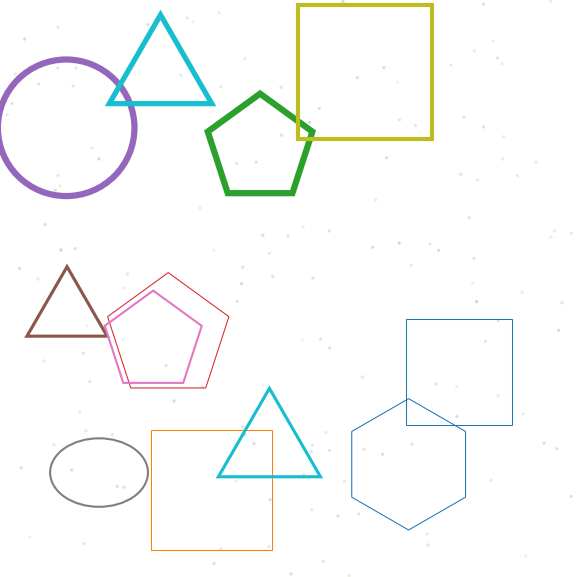[{"shape": "hexagon", "thickness": 0.5, "radius": 0.57, "center": [0.708, 0.195]}, {"shape": "square", "thickness": 0.5, "radius": 0.46, "center": [0.795, 0.356]}, {"shape": "square", "thickness": 0.5, "radius": 0.52, "center": [0.366, 0.15]}, {"shape": "pentagon", "thickness": 3, "radius": 0.48, "center": [0.45, 0.742]}, {"shape": "pentagon", "thickness": 0.5, "radius": 0.55, "center": [0.291, 0.417]}, {"shape": "circle", "thickness": 3, "radius": 0.59, "center": [0.115, 0.778]}, {"shape": "triangle", "thickness": 1.5, "radius": 0.4, "center": [0.116, 0.457]}, {"shape": "pentagon", "thickness": 1, "radius": 0.44, "center": [0.265, 0.408]}, {"shape": "oval", "thickness": 1, "radius": 0.42, "center": [0.171, 0.181]}, {"shape": "square", "thickness": 2, "radius": 0.58, "center": [0.632, 0.875]}, {"shape": "triangle", "thickness": 2.5, "radius": 0.51, "center": [0.278, 0.871]}, {"shape": "triangle", "thickness": 1.5, "radius": 0.51, "center": [0.467, 0.225]}]